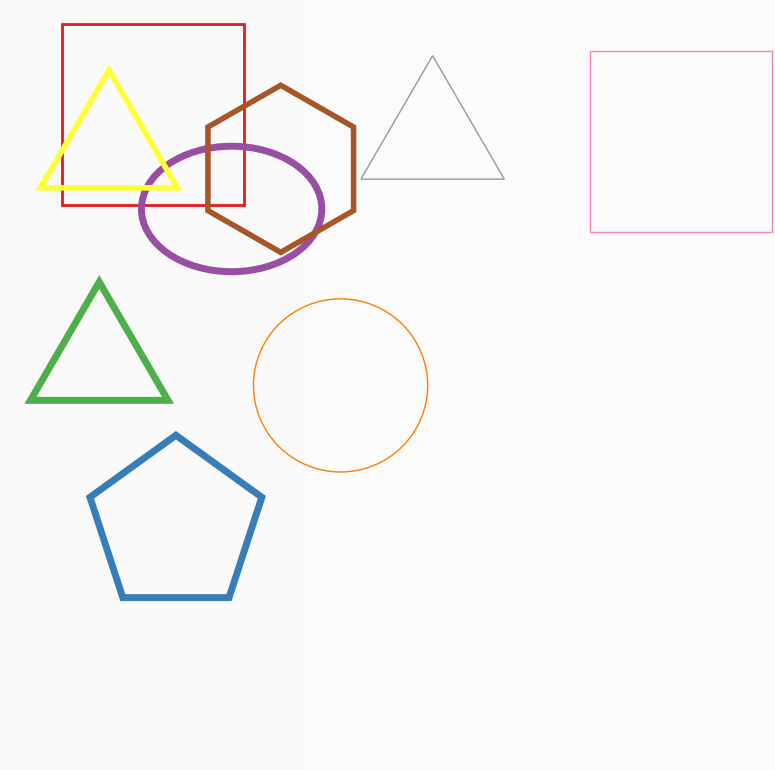[{"shape": "square", "thickness": 1, "radius": 0.59, "center": [0.197, 0.851]}, {"shape": "pentagon", "thickness": 2.5, "radius": 0.58, "center": [0.227, 0.318]}, {"shape": "triangle", "thickness": 2.5, "radius": 0.51, "center": [0.128, 0.531]}, {"shape": "oval", "thickness": 2.5, "radius": 0.58, "center": [0.299, 0.729]}, {"shape": "circle", "thickness": 0.5, "radius": 0.56, "center": [0.439, 0.499]}, {"shape": "triangle", "thickness": 2, "radius": 0.51, "center": [0.141, 0.807]}, {"shape": "hexagon", "thickness": 2, "radius": 0.54, "center": [0.362, 0.781]}, {"shape": "square", "thickness": 0.5, "radius": 0.59, "center": [0.879, 0.816]}, {"shape": "triangle", "thickness": 0.5, "radius": 0.53, "center": [0.558, 0.821]}]